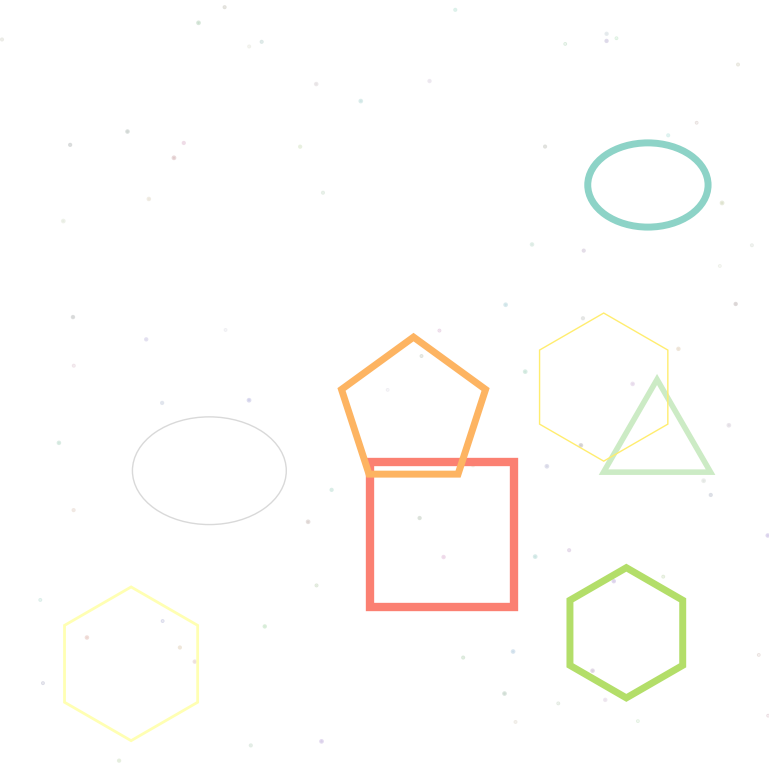[{"shape": "oval", "thickness": 2.5, "radius": 0.39, "center": [0.841, 0.76]}, {"shape": "hexagon", "thickness": 1, "radius": 0.5, "center": [0.17, 0.138]}, {"shape": "square", "thickness": 3, "radius": 0.47, "center": [0.574, 0.306]}, {"shape": "pentagon", "thickness": 2.5, "radius": 0.49, "center": [0.537, 0.464]}, {"shape": "hexagon", "thickness": 2.5, "radius": 0.42, "center": [0.813, 0.178]}, {"shape": "oval", "thickness": 0.5, "radius": 0.5, "center": [0.272, 0.389]}, {"shape": "triangle", "thickness": 2, "radius": 0.4, "center": [0.853, 0.427]}, {"shape": "hexagon", "thickness": 0.5, "radius": 0.48, "center": [0.784, 0.497]}]